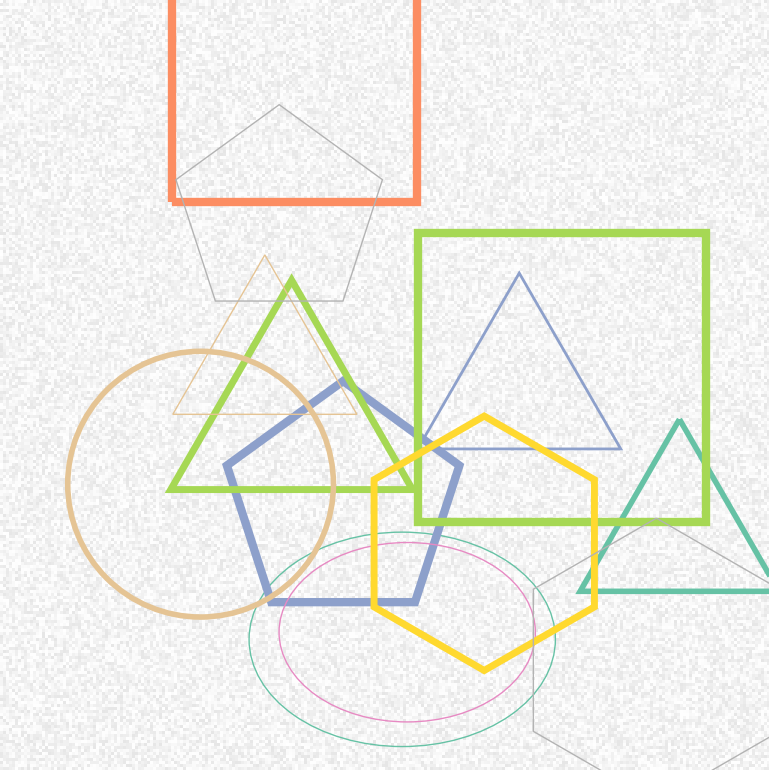[{"shape": "oval", "thickness": 0.5, "radius": 0.99, "center": [0.522, 0.17]}, {"shape": "triangle", "thickness": 2, "radius": 0.74, "center": [0.882, 0.307]}, {"shape": "square", "thickness": 3, "radius": 0.8, "center": [0.382, 0.897]}, {"shape": "pentagon", "thickness": 3, "radius": 0.79, "center": [0.446, 0.346]}, {"shape": "triangle", "thickness": 1, "radius": 0.76, "center": [0.674, 0.493]}, {"shape": "oval", "thickness": 0.5, "radius": 0.83, "center": [0.529, 0.179]}, {"shape": "square", "thickness": 3, "radius": 0.94, "center": [0.729, 0.51]}, {"shape": "triangle", "thickness": 2.5, "radius": 0.91, "center": [0.379, 0.455]}, {"shape": "hexagon", "thickness": 2.5, "radius": 0.83, "center": [0.629, 0.294]}, {"shape": "circle", "thickness": 2, "radius": 0.86, "center": [0.26, 0.371]}, {"shape": "triangle", "thickness": 0.5, "radius": 0.69, "center": [0.344, 0.531]}, {"shape": "pentagon", "thickness": 0.5, "radius": 0.7, "center": [0.363, 0.723]}, {"shape": "hexagon", "thickness": 0.5, "radius": 0.92, "center": [0.852, 0.143]}]